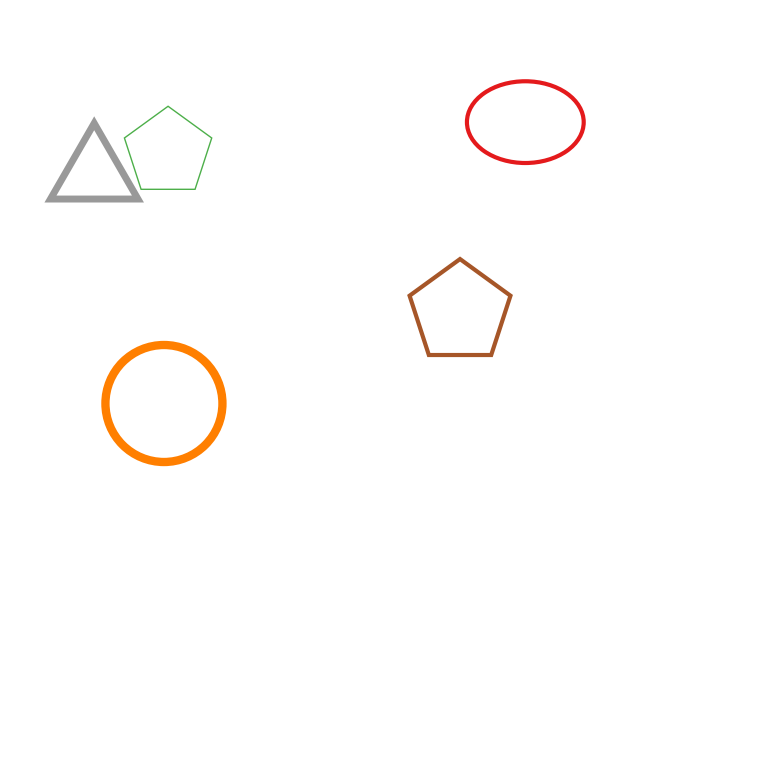[{"shape": "oval", "thickness": 1.5, "radius": 0.38, "center": [0.682, 0.841]}, {"shape": "pentagon", "thickness": 0.5, "radius": 0.3, "center": [0.218, 0.802]}, {"shape": "circle", "thickness": 3, "radius": 0.38, "center": [0.213, 0.476]}, {"shape": "pentagon", "thickness": 1.5, "radius": 0.34, "center": [0.597, 0.595]}, {"shape": "triangle", "thickness": 2.5, "radius": 0.33, "center": [0.122, 0.774]}]